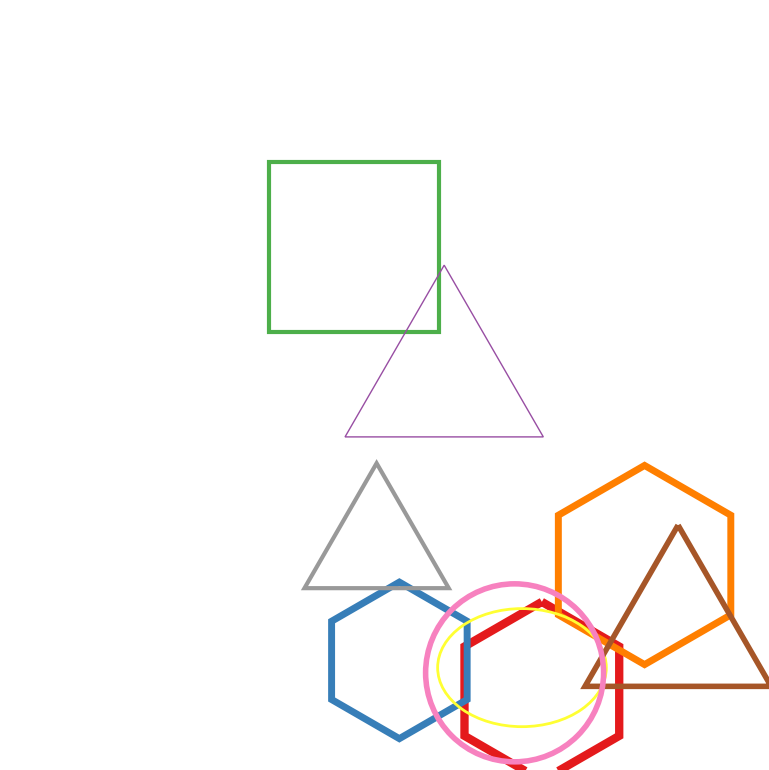[{"shape": "hexagon", "thickness": 3, "radius": 0.58, "center": [0.704, 0.102]}, {"shape": "hexagon", "thickness": 2.5, "radius": 0.51, "center": [0.519, 0.142]}, {"shape": "square", "thickness": 1.5, "radius": 0.55, "center": [0.459, 0.679]}, {"shape": "triangle", "thickness": 0.5, "radius": 0.74, "center": [0.577, 0.507]}, {"shape": "hexagon", "thickness": 2.5, "radius": 0.65, "center": [0.837, 0.266]}, {"shape": "oval", "thickness": 1, "radius": 0.55, "center": [0.678, 0.133]}, {"shape": "triangle", "thickness": 2, "radius": 0.7, "center": [0.881, 0.178]}, {"shape": "circle", "thickness": 2, "radius": 0.58, "center": [0.668, 0.126]}, {"shape": "triangle", "thickness": 1.5, "radius": 0.54, "center": [0.489, 0.29]}]